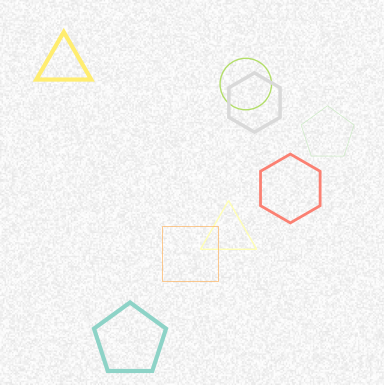[{"shape": "pentagon", "thickness": 3, "radius": 0.49, "center": [0.338, 0.116]}, {"shape": "triangle", "thickness": 1, "radius": 0.42, "center": [0.594, 0.395]}, {"shape": "hexagon", "thickness": 2, "radius": 0.45, "center": [0.754, 0.51]}, {"shape": "square", "thickness": 0.5, "radius": 0.36, "center": [0.493, 0.341]}, {"shape": "circle", "thickness": 1, "radius": 0.33, "center": [0.638, 0.782]}, {"shape": "hexagon", "thickness": 2.5, "radius": 0.38, "center": [0.661, 0.734]}, {"shape": "pentagon", "thickness": 0.5, "radius": 0.36, "center": [0.851, 0.653]}, {"shape": "triangle", "thickness": 3, "radius": 0.41, "center": [0.166, 0.835]}]